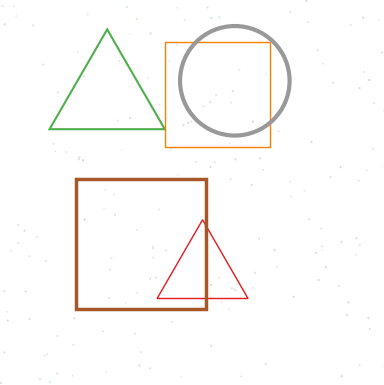[{"shape": "triangle", "thickness": 1, "radius": 0.68, "center": [0.526, 0.293]}, {"shape": "triangle", "thickness": 1.5, "radius": 0.86, "center": [0.278, 0.751]}, {"shape": "square", "thickness": 1, "radius": 0.68, "center": [0.564, 0.754]}, {"shape": "square", "thickness": 2.5, "radius": 0.85, "center": [0.367, 0.366]}, {"shape": "circle", "thickness": 3, "radius": 0.71, "center": [0.61, 0.79]}]